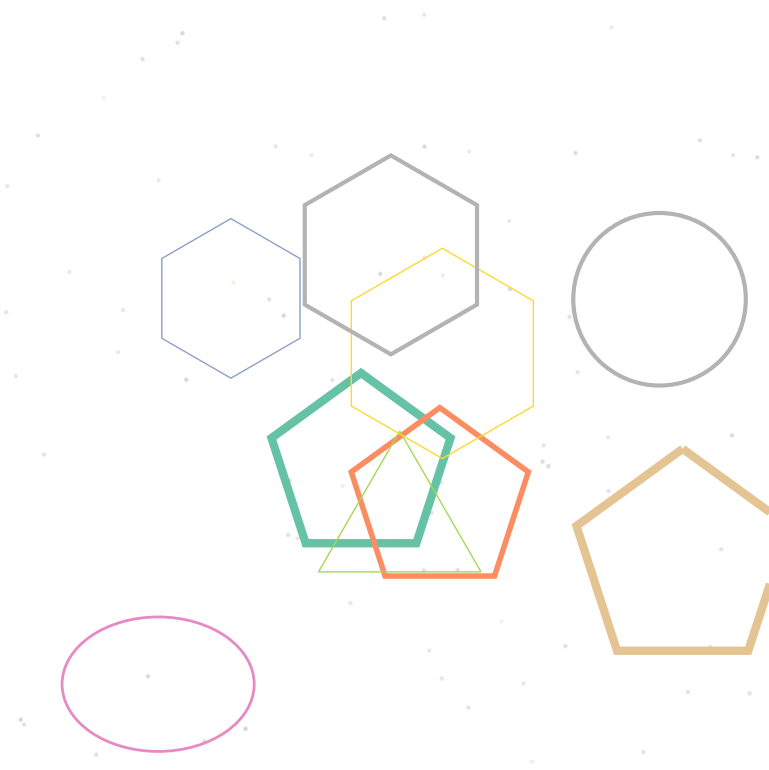[{"shape": "pentagon", "thickness": 3, "radius": 0.61, "center": [0.469, 0.393]}, {"shape": "pentagon", "thickness": 2, "radius": 0.6, "center": [0.571, 0.35]}, {"shape": "hexagon", "thickness": 0.5, "radius": 0.52, "center": [0.3, 0.612]}, {"shape": "oval", "thickness": 1, "radius": 0.62, "center": [0.205, 0.111]}, {"shape": "triangle", "thickness": 0.5, "radius": 0.61, "center": [0.519, 0.318]}, {"shape": "hexagon", "thickness": 0.5, "radius": 0.68, "center": [0.574, 0.541]}, {"shape": "pentagon", "thickness": 3, "radius": 0.72, "center": [0.887, 0.272]}, {"shape": "hexagon", "thickness": 1.5, "radius": 0.65, "center": [0.508, 0.669]}, {"shape": "circle", "thickness": 1.5, "radius": 0.56, "center": [0.857, 0.611]}]